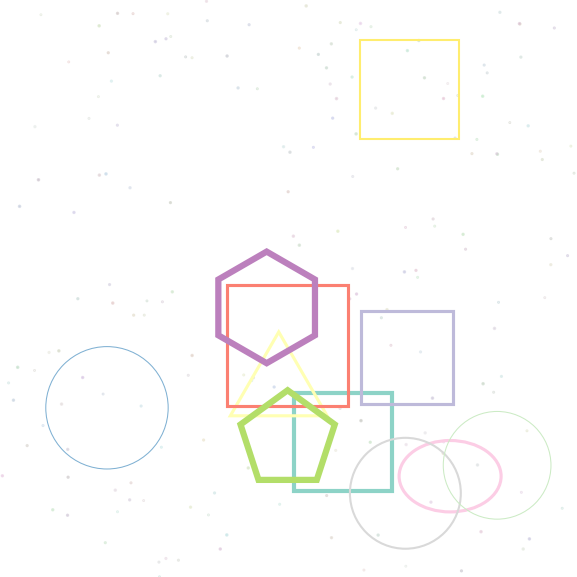[{"shape": "square", "thickness": 2, "radius": 0.42, "center": [0.593, 0.234]}, {"shape": "triangle", "thickness": 1.5, "radius": 0.48, "center": [0.483, 0.328]}, {"shape": "square", "thickness": 1.5, "radius": 0.4, "center": [0.705, 0.38]}, {"shape": "square", "thickness": 1.5, "radius": 0.52, "center": [0.497, 0.401]}, {"shape": "circle", "thickness": 0.5, "radius": 0.53, "center": [0.185, 0.293]}, {"shape": "pentagon", "thickness": 3, "radius": 0.43, "center": [0.498, 0.238]}, {"shape": "oval", "thickness": 1.5, "radius": 0.44, "center": [0.779, 0.175]}, {"shape": "circle", "thickness": 1, "radius": 0.48, "center": [0.702, 0.145]}, {"shape": "hexagon", "thickness": 3, "radius": 0.48, "center": [0.462, 0.467]}, {"shape": "circle", "thickness": 0.5, "radius": 0.47, "center": [0.861, 0.193]}, {"shape": "square", "thickness": 1, "radius": 0.43, "center": [0.709, 0.844]}]